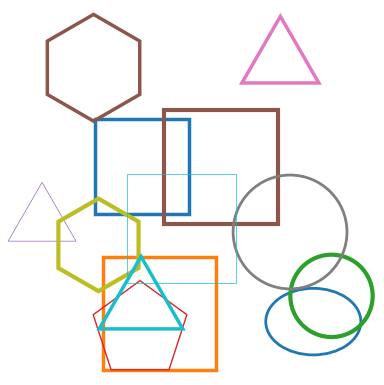[{"shape": "square", "thickness": 2.5, "radius": 0.61, "center": [0.369, 0.568]}, {"shape": "oval", "thickness": 2, "radius": 0.62, "center": [0.814, 0.165]}, {"shape": "square", "thickness": 2.5, "radius": 0.73, "center": [0.414, 0.186]}, {"shape": "circle", "thickness": 3, "radius": 0.53, "center": [0.861, 0.232]}, {"shape": "pentagon", "thickness": 1, "radius": 0.64, "center": [0.364, 0.143]}, {"shape": "triangle", "thickness": 0.5, "radius": 0.51, "center": [0.109, 0.424]}, {"shape": "hexagon", "thickness": 2.5, "radius": 0.69, "center": [0.243, 0.824]}, {"shape": "square", "thickness": 3, "radius": 0.74, "center": [0.575, 0.565]}, {"shape": "triangle", "thickness": 2.5, "radius": 0.58, "center": [0.728, 0.842]}, {"shape": "circle", "thickness": 2, "radius": 0.74, "center": [0.753, 0.397]}, {"shape": "hexagon", "thickness": 3, "radius": 0.6, "center": [0.256, 0.364]}, {"shape": "triangle", "thickness": 2.5, "radius": 0.63, "center": [0.366, 0.208]}, {"shape": "square", "thickness": 0.5, "radius": 0.7, "center": [0.472, 0.407]}]